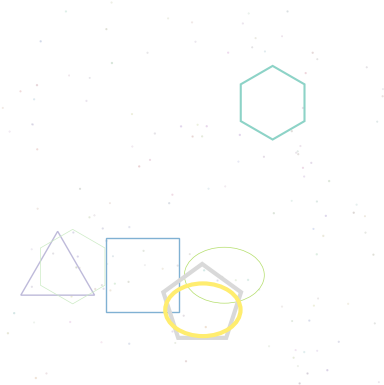[{"shape": "hexagon", "thickness": 1.5, "radius": 0.48, "center": [0.708, 0.733]}, {"shape": "triangle", "thickness": 1, "radius": 0.55, "center": [0.15, 0.289]}, {"shape": "square", "thickness": 1, "radius": 0.48, "center": [0.37, 0.286]}, {"shape": "oval", "thickness": 0.5, "radius": 0.52, "center": [0.583, 0.285]}, {"shape": "pentagon", "thickness": 3, "radius": 0.53, "center": [0.525, 0.208]}, {"shape": "hexagon", "thickness": 0.5, "radius": 0.48, "center": [0.189, 0.308]}, {"shape": "oval", "thickness": 3, "radius": 0.49, "center": [0.527, 0.195]}]